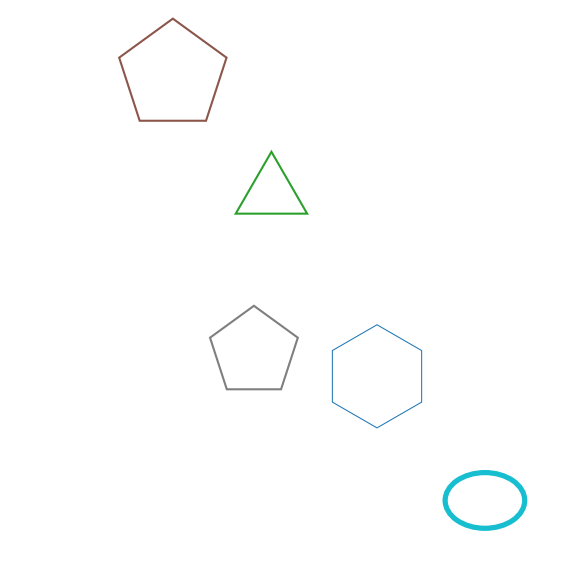[{"shape": "hexagon", "thickness": 0.5, "radius": 0.45, "center": [0.653, 0.347]}, {"shape": "triangle", "thickness": 1, "radius": 0.36, "center": [0.47, 0.665]}, {"shape": "pentagon", "thickness": 1, "radius": 0.49, "center": [0.299, 0.869]}, {"shape": "pentagon", "thickness": 1, "radius": 0.4, "center": [0.44, 0.39]}, {"shape": "oval", "thickness": 2.5, "radius": 0.34, "center": [0.84, 0.133]}]